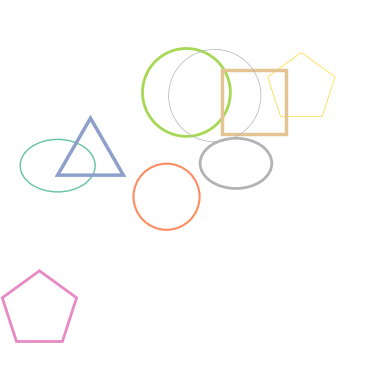[{"shape": "oval", "thickness": 1, "radius": 0.49, "center": [0.15, 0.57]}, {"shape": "circle", "thickness": 1.5, "radius": 0.43, "center": [0.433, 0.489]}, {"shape": "triangle", "thickness": 2.5, "radius": 0.49, "center": [0.235, 0.594]}, {"shape": "pentagon", "thickness": 2, "radius": 0.51, "center": [0.102, 0.195]}, {"shape": "circle", "thickness": 2, "radius": 0.57, "center": [0.484, 0.76]}, {"shape": "pentagon", "thickness": 0.5, "radius": 0.46, "center": [0.783, 0.772]}, {"shape": "square", "thickness": 2.5, "radius": 0.42, "center": [0.66, 0.736]}, {"shape": "circle", "thickness": 0.5, "radius": 0.6, "center": [0.558, 0.752]}, {"shape": "oval", "thickness": 2, "radius": 0.47, "center": [0.613, 0.576]}]